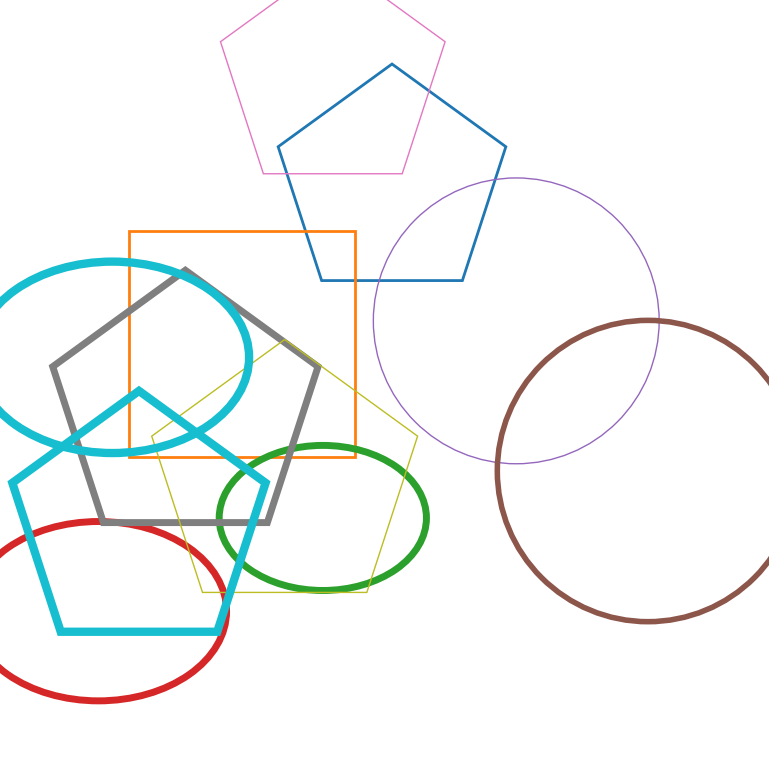[{"shape": "pentagon", "thickness": 1, "radius": 0.78, "center": [0.509, 0.761]}, {"shape": "square", "thickness": 1, "radius": 0.73, "center": [0.314, 0.553]}, {"shape": "oval", "thickness": 2.5, "radius": 0.67, "center": [0.419, 0.327]}, {"shape": "oval", "thickness": 2.5, "radius": 0.83, "center": [0.128, 0.206]}, {"shape": "circle", "thickness": 0.5, "radius": 0.93, "center": [0.67, 0.583]}, {"shape": "circle", "thickness": 2, "radius": 0.98, "center": [0.842, 0.388]}, {"shape": "pentagon", "thickness": 0.5, "radius": 0.77, "center": [0.432, 0.898]}, {"shape": "pentagon", "thickness": 2.5, "radius": 0.91, "center": [0.241, 0.468]}, {"shape": "pentagon", "thickness": 0.5, "radius": 0.91, "center": [0.37, 0.377]}, {"shape": "oval", "thickness": 3, "radius": 0.89, "center": [0.146, 0.536]}, {"shape": "pentagon", "thickness": 3, "radius": 0.86, "center": [0.18, 0.319]}]